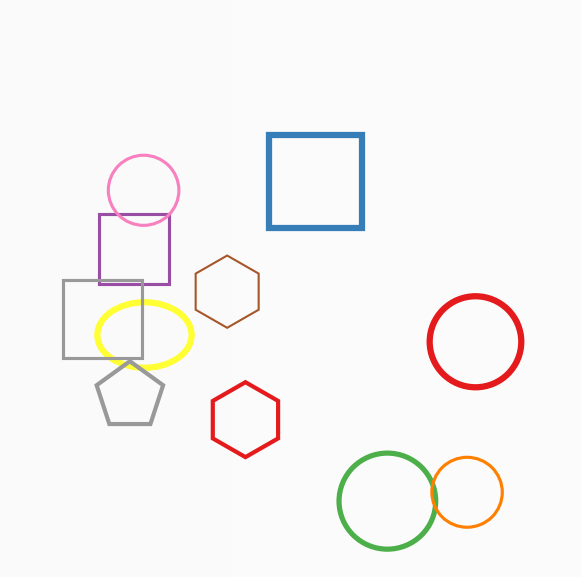[{"shape": "circle", "thickness": 3, "radius": 0.39, "center": [0.818, 0.407]}, {"shape": "hexagon", "thickness": 2, "radius": 0.32, "center": [0.422, 0.272]}, {"shape": "square", "thickness": 3, "radius": 0.4, "center": [0.542, 0.685]}, {"shape": "circle", "thickness": 2.5, "radius": 0.42, "center": [0.666, 0.131]}, {"shape": "square", "thickness": 1.5, "radius": 0.3, "center": [0.231, 0.568]}, {"shape": "circle", "thickness": 1.5, "radius": 0.3, "center": [0.804, 0.147]}, {"shape": "oval", "thickness": 3, "radius": 0.41, "center": [0.249, 0.419]}, {"shape": "hexagon", "thickness": 1, "radius": 0.31, "center": [0.391, 0.494]}, {"shape": "circle", "thickness": 1.5, "radius": 0.3, "center": [0.247, 0.67]}, {"shape": "square", "thickness": 1.5, "radius": 0.34, "center": [0.176, 0.447]}, {"shape": "pentagon", "thickness": 2, "radius": 0.3, "center": [0.223, 0.313]}]